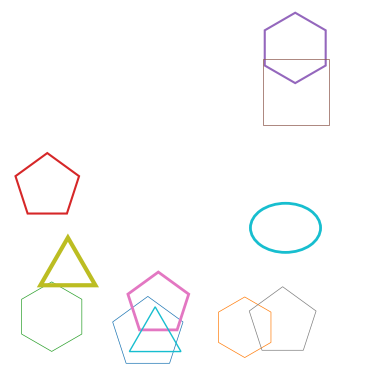[{"shape": "pentagon", "thickness": 0.5, "radius": 0.48, "center": [0.384, 0.134]}, {"shape": "hexagon", "thickness": 0.5, "radius": 0.39, "center": [0.636, 0.15]}, {"shape": "hexagon", "thickness": 0.5, "radius": 0.45, "center": [0.134, 0.177]}, {"shape": "pentagon", "thickness": 1.5, "radius": 0.43, "center": [0.123, 0.516]}, {"shape": "hexagon", "thickness": 1.5, "radius": 0.46, "center": [0.767, 0.876]}, {"shape": "square", "thickness": 0.5, "radius": 0.43, "center": [0.769, 0.761]}, {"shape": "pentagon", "thickness": 2, "radius": 0.42, "center": [0.411, 0.21]}, {"shape": "pentagon", "thickness": 0.5, "radius": 0.46, "center": [0.734, 0.164]}, {"shape": "triangle", "thickness": 3, "radius": 0.41, "center": [0.176, 0.3]}, {"shape": "triangle", "thickness": 1, "radius": 0.39, "center": [0.403, 0.126]}, {"shape": "oval", "thickness": 2, "radius": 0.46, "center": [0.742, 0.408]}]